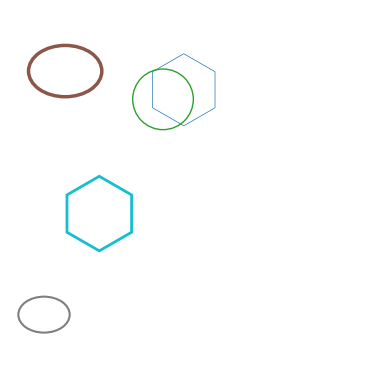[{"shape": "hexagon", "thickness": 0.5, "radius": 0.47, "center": [0.477, 0.767]}, {"shape": "circle", "thickness": 1, "radius": 0.39, "center": [0.423, 0.742]}, {"shape": "oval", "thickness": 2.5, "radius": 0.48, "center": [0.169, 0.815]}, {"shape": "oval", "thickness": 1.5, "radius": 0.33, "center": [0.114, 0.183]}, {"shape": "hexagon", "thickness": 2, "radius": 0.48, "center": [0.258, 0.445]}]